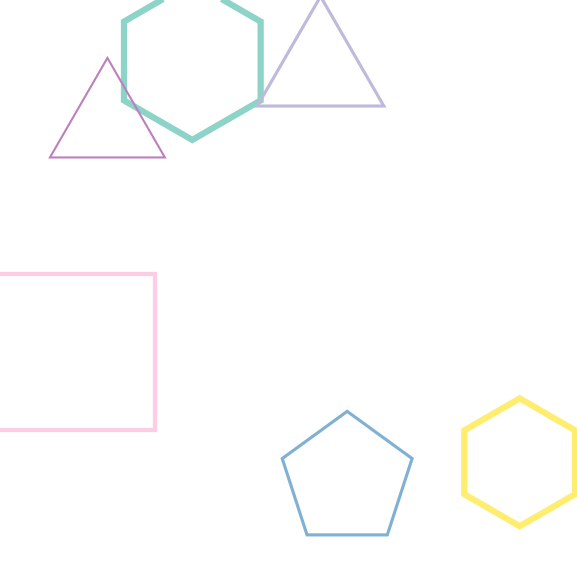[{"shape": "hexagon", "thickness": 3, "radius": 0.68, "center": [0.333, 0.893]}, {"shape": "triangle", "thickness": 1.5, "radius": 0.63, "center": [0.555, 0.879]}, {"shape": "pentagon", "thickness": 1.5, "radius": 0.59, "center": [0.601, 0.169]}, {"shape": "square", "thickness": 2, "radius": 0.68, "center": [0.132, 0.39]}, {"shape": "triangle", "thickness": 1, "radius": 0.57, "center": [0.186, 0.784]}, {"shape": "hexagon", "thickness": 3, "radius": 0.55, "center": [0.9, 0.199]}]